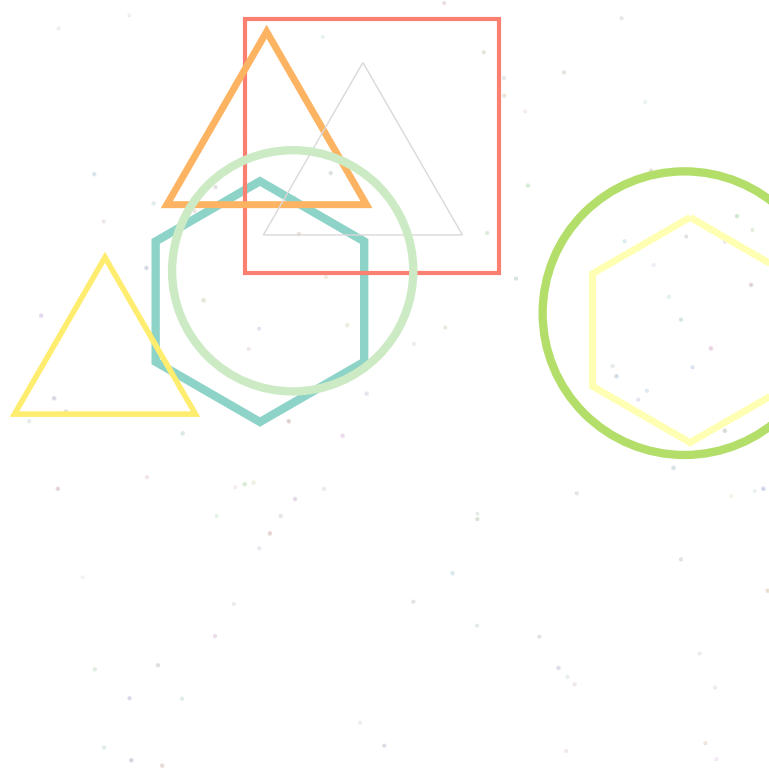[{"shape": "hexagon", "thickness": 3, "radius": 0.78, "center": [0.338, 0.608]}, {"shape": "hexagon", "thickness": 2.5, "radius": 0.73, "center": [0.896, 0.571]}, {"shape": "square", "thickness": 1.5, "radius": 0.82, "center": [0.483, 0.81]}, {"shape": "triangle", "thickness": 2.5, "radius": 0.75, "center": [0.346, 0.809]}, {"shape": "circle", "thickness": 3, "radius": 0.92, "center": [0.889, 0.593]}, {"shape": "triangle", "thickness": 0.5, "radius": 0.75, "center": [0.471, 0.77]}, {"shape": "circle", "thickness": 3, "radius": 0.78, "center": [0.38, 0.648]}, {"shape": "triangle", "thickness": 2, "radius": 0.68, "center": [0.136, 0.53]}]